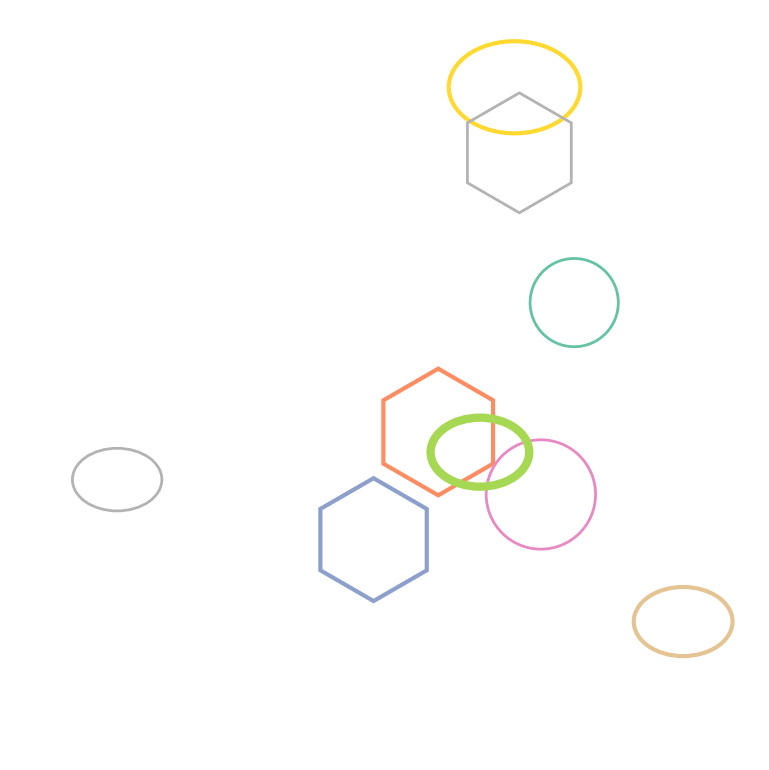[{"shape": "circle", "thickness": 1, "radius": 0.29, "center": [0.746, 0.607]}, {"shape": "hexagon", "thickness": 1.5, "radius": 0.41, "center": [0.569, 0.439]}, {"shape": "hexagon", "thickness": 1.5, "radius": 0.4, "center": [0.485, 0.299]}, {"shape": "circle", "thickness": 1, "radius": 0.36, "center": [0.702, 0.358]}, {"shape": "oval", "thickness": 3, "radius": 0.32, "center": [0.623, 0.413]}, {"shape": "oval", "thickness": 1.5, "radius": 0.43, "center": [0.668, 0.887]}, {"shape": "oval", "thickness": 1.5, "radius": 0.32, "center": [0.887, 0.193]}, {"shape": "oval", "thickness": 1, "radius": 0.29, "center": [0.152, 0.377]}, {"shape": "hexagon", "thickness": 1, "radius": 0.39, "center": [0.674, 0.802]}]